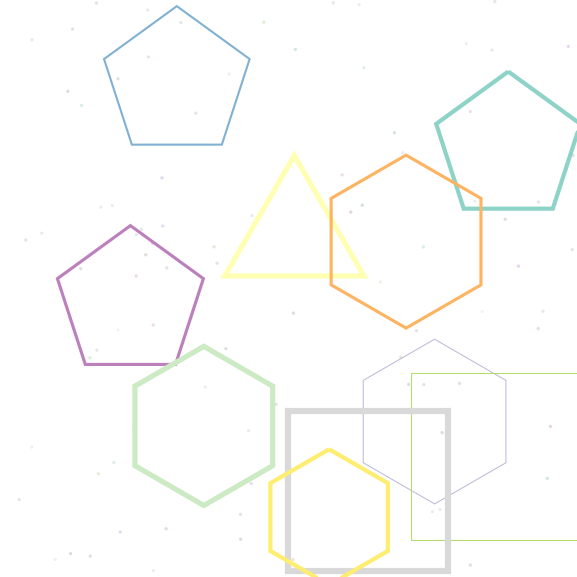[{"shape": "pentagon", "thickness": 2, "radius": 0.66, "center": [0.88, 0.744]}, {"shape": "triangle", "thickness": 2.5, "radius": 0.7, "center": [0.51, 0.591]}, {"shape": "hexagon", "thickness": 0.5, "radius": 0.71, "center": [0.753, 0.269]}, {"shape": "pentagon", "thickness": 1, "radius": 0.66, "center": [0.306, 0.856]}, {"shape": "hexagon", "thickness": 1.5, "radius": 0.75, "center": [0.703, 0.581]}, {"shape": "square", "thickness": 0.5, "radius": 0.72, "center": [0.856, 0.209]}, {"shape": "square", "thickness": 3, "radius": 0.69, "center": [0.637, 0.149]}, {"shape": "pentagon", "thickness": 1.5, "radius": 0.66, "center": [0.226, 0.476]}, {"shape": "hexagon", "thickness": 2.5, "radius": 0.69, "center": [0.353, 0.262]}, {"shape": "hexagon", "thickness": 2, "radius": 0.59, "center": [0.57, 0.104]}]